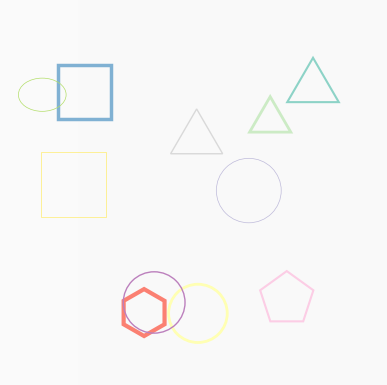[{"shape": "triangle", "thickness": 1.5, "radius": 0.38, "center": [0.808, 0.773]}, {"shape": "circle", "thickness": 2, "radius": 0.38, "center": [0.511, 0.186]}, {"shape": "circle", "thickness": 0.5, "radius": 0.42, "center": [0.642, 0.505]}, {"shape": "hexagon", "thickness": 3, "radius": 0.3, "center": [0.372, 0.188]}, {"shape": "square", "thickness": 2.5, "radius": 0.35, "center": [0.219, 0.761]}, {"shape": "oval", "thickness": 0.5, "radius": 0.31, "center": [0.109, 0.754]}, {"shape": "pentagon", "thickness": 1.5, "radius": 0.36, "center": [0.74, 0.224]}, {"shape": "triangle", "thickness": 1, "radius": 0.39, "center": [0.507, 0.639]}, {"shape": "circle", "thickness": 1, "radius": 0.4, "center": [0.398, 0.214]}, {"shape": "triangle", "thickness": 2, "radius": 0.31, "center": [0.697, 0.688]}, {"shape": "square", "thickness": 0.5, "radius": 0.42, "center": [0.19, 0.521]}]